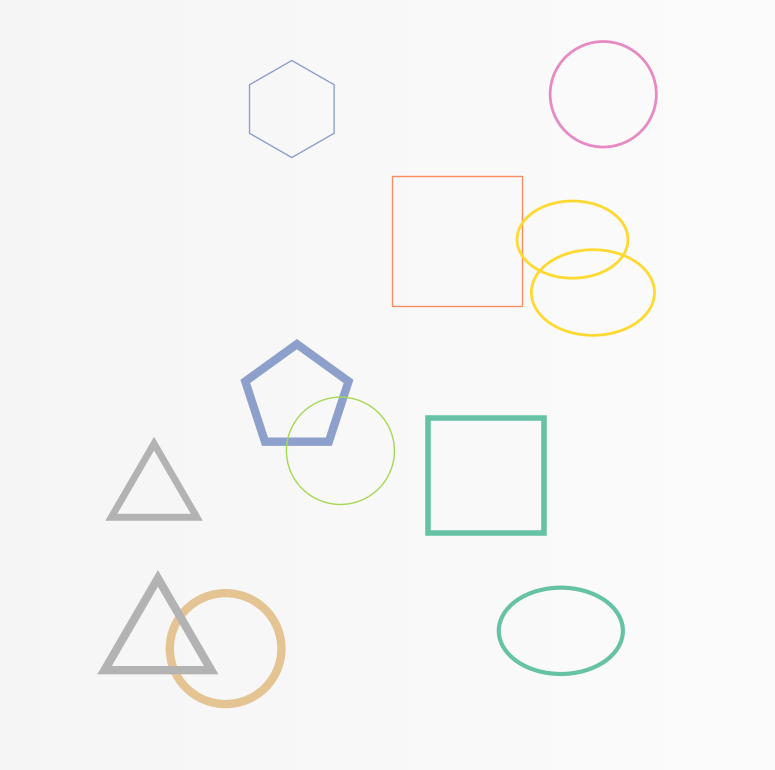[{"shape": "square", "thickness": 2, "radius": 0.37, "center": [0.627, 0.382]}, {"shape": "oval", "thickness": 1.5, "radius": 0.4, "center": [0.724, 0.181]}, {"shape": "square", "thickness": 0.5, "radius": 0.42, "center": [0.59, 0.687]}, {"shape": "pentagon", "thickness": 3, "radius": 0.35, "center": [0.383, 0.483]}, {"shape": "hexagon", "thickness": 0.5, "radius": 0.32, "center": [0.377, 0.858]}, {"shape": "circle", "thickness": 1, "radius": 0.34, "center": [0.778, 0.878]}, {"shape": "circle", "thickness": 0.5, "radius": 0.35, "center": [0.439, 0.415]}, {"shape": "oval", "thickness": 1, "radius": 0.36, "center": [0.739, 0.689]}, {"shape": "oval", "thickness": 1, "radius": 0.4, "center": [0.765, 0.62]}, {"shape": "circle", "thickness": 3, "radius": 0.36, "center": [0.291, 0.158]}, {"shape": "triangle", "thickness": 2.5, "radius": 0.32, "center": [0.199, 0.36]}, {"shape": "triangle", "thickness": 3, "radius": 0.4, "center": [0.204, 0.169]}]